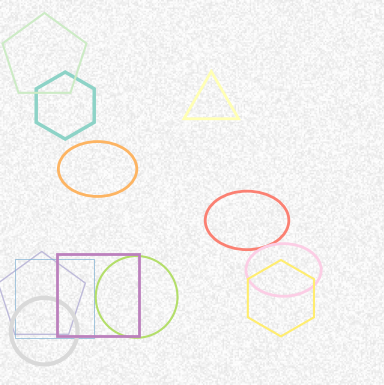[{"shape": "hexagon", "thickness": 2.5, "radius": 0.43, "center": [0.169, 0.726]}, {"shape": "triangle", "thickness": 2, "radius": 0.41, "center": [0.549, 0.732]}, {"shape": "pentagon", "thickness": 1, "radius": 0.6, "center": [0.108, 0.228]}, {"shape": "oval", "thickness": 2, "radius": 0.54, "center": [0.642, 0.428]}, {"shape": "square", "thickness": 0.5, "radius": 0.51, "center": [0.141, 0.225]}, {"shape": "oval", "thickness": 2, "radius": 0.51, "center": [0.253, 0.561]}, {"shape": "circle", "thickness": 1.5, "radius": 0.53, "center": [0.355, 0.229]}, {"shape": "oval", "thickness": 2, "radius": 0.49, "center": [0.737, 0.299]}, {"shape": "circle", "thickness": 3, "radius": 0.43, "center": [0.115, 0.14]}, {"shape": "square", "thickness": 2, "radius": 0.53, "center": [0.255, 0.235]}, {"shape": "pentagon", "thickness": 1.5, "radius": 0.57, "center": [0.116, 0.852]}, {"shape": "hexagon", "thickness": 1.5, "radius": 0.5, "center": [0.73, 0.225]}]